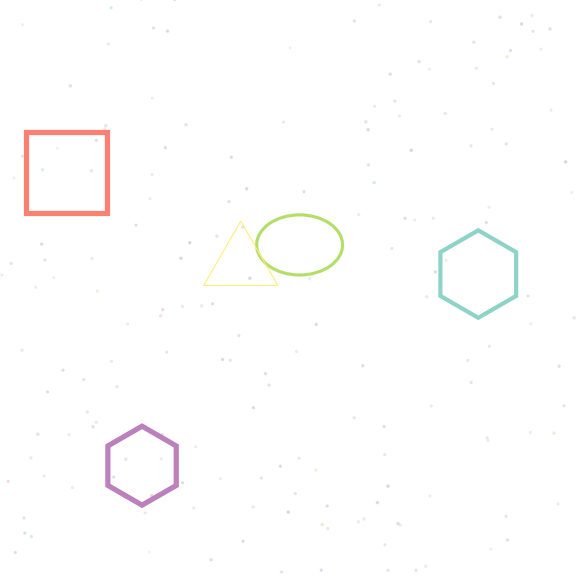[{"shape": "hexagon", "thickness": 2, "radius": 0.38, "center": [0.828, 0.525]}, {"shape": "square", "thickness": 2.5, "radius": 0.35, "center": [0.116, 0.7]}, {"shape": "oval", "thickness": 1.5, "radius": 0.37, "center": [0.519, 0.575]}, {"shape": "hexagon", "thickness": 2.5, "radius": 0.34, "center": [0.246, 0.193]}, {"shape": "triangle", "thickness": 0.5, "radius": 0.37, "center": [0.417, 0.542]}]